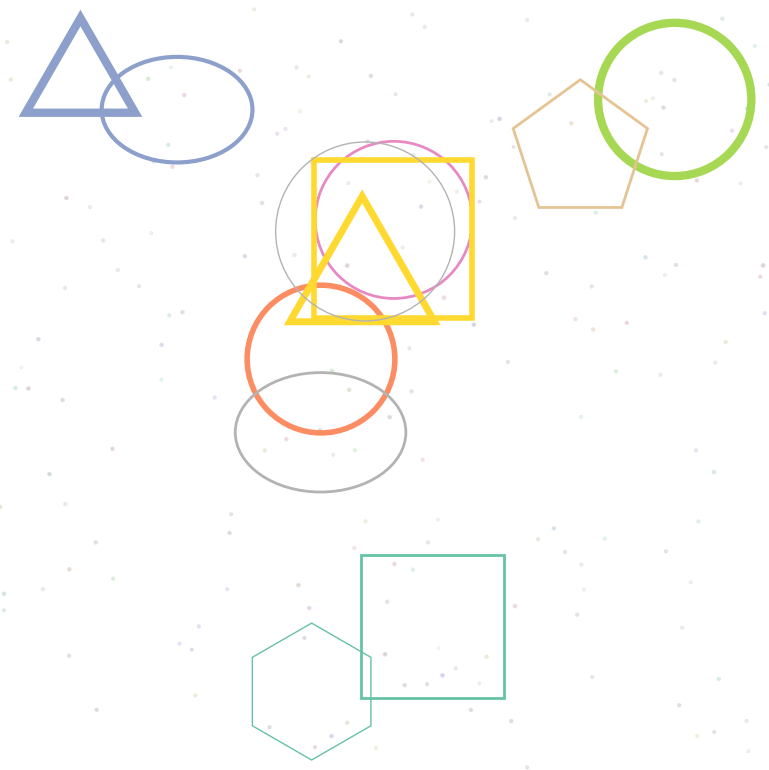[{"shape": "square", "thickness": 1, "radius": 0.46, "center": [0.562, 0.187]}, {"shape": "hexagon", "thickness": 0.5, "radius": 0.44, "center": [0.405, 0.102]}, {"shape": "circle", "thickness": 2, "radius": 0.48, "center": [0.417, 0.534]}, {"shape": "oval", "thickness": 1.5, "radius": 0.49, "center": [0.23, 0.858]}, {"shape": "triangle", "thickness": 3, "radius": 0.41, "center": [0.105, 0.895]}, {"shape": "circle", "thickness": 1, "radius": 0.51, "center": [0.511, 0.714]}, {"shape": "circle", "thickness": 3, "radius": 0.5, "center": [0.876, 0.871]}, {"shape": "square", "thickness": 2, "radius": 0.51, "center": [0.51, 0.69]}, {"shape": "triangle", "thickness": 2.5, "radius": 0.54, "center": [0.47, 0.636]}, {"shape": "pentagon", "thickness": 1, "radius": 0.46, "center": [0.754, 0.805]}, {"shape": "circle", "thickness": 0.5, "radius": 0.58, "center": [0.474, 0.699]}, {"shape": "oval", "thickness": 1, "radius": 0.55, "center": [0.416, 0.439]}]